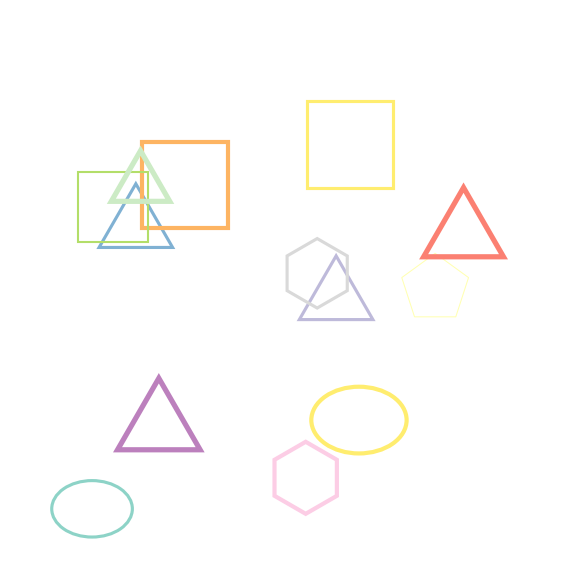[{"shape": "oval", "thickness": 1.5, "radius": 0.35, "center": [0.159, 0.118]}, {"shape": "pentagon", "thickness": 0.5, "radius": 0.3, "center": [0.754, 0.5]}, {"shape": "triangle", "thickness": 1.5, "radius": 0.37, "center": [0.582, 0.483]}, {"shape": "triangle", "thickness": 2.5, "radius": 0.4, "center": [0.803, 0.594]}, {"shape": "triangle", "thickness": 1.5, "radius": 0.37, "center": [0.235, 0.607]}, {"shape": "square", "thickness": 2, "radius": 0.37, "center": [0.321, 0.679]}, {"shape": "square", "thickness": 1, "radius": 0.3, "center": [0.195, 0.641]}, {"shape": "hexagon", "thickness": 2, "radius": 0.31, "center": [0.529, 0.172]}, {"shape": "hexagon", "thickness": 1.5, "radius": 0.3, "center": [0.549, 0.526]}, {"shape": "triangle", "thickness": 2.5, "radius": 0.41, "center": [0.275, 0.262]}, {"shape": "triangle", "thickness": 2.5, "radius": 0.29, "center": [0.243, 0.68]}, {"shape": "square", "thickness": 1.5, "radius": 0.38, "center": [0.606, 0.749]}, {"shape": "oval", "thickness": 2, "radius": 0.41, "center": [0.622, 0.272]}]